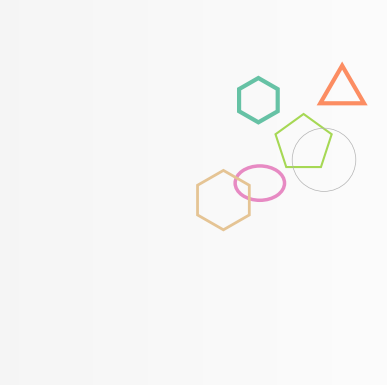[{"shape": "hexagon", "thickness": 3, "radius": 0.29, "center": [0.667, 0.74]}, {"shape": "triangle", "thickness": 3, "radius": 0.33, "center": [0.883, 0.764]}, {"shape": "oval", "thickness": 2.5, "radius": 0.32, "center": [0.671, 0.524]}, {"shape": "pentagon", "thickness": 1.5, "radius": 0.38, "center": [0.783, 0.628]}, {"shape": "hexagon", "thickness": 2, "radius": 0.39, "center": [0.577, 0.48]}, {"shape": "circle", "thickness": 0.5, "radius": 0.41, "center": [0.836, 0.585]}]